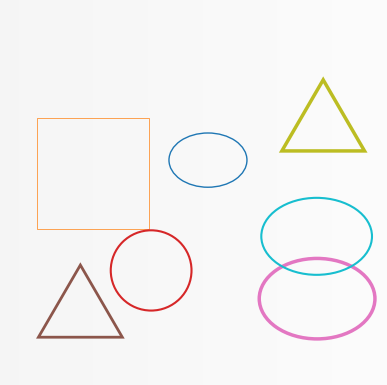[{"shape": "oval", "thickness": 1, "radius": 0.5, "center": [0.537, 0.584]}, {"shape": "square", "thickness": 0.5, "radius": 0.72, "center": [0.239, 0.549]}, {"shape": "circle", "thickness": 1.5, "radius": 0.52, "center": [0.39, 0.298]}, {"shape": "triangle", "thickness": 2, "radius": 0.62, "center": [0.207, 0.187]}, {"shape": "oval", "thickness": 2.5, "radius": 0.75, "center": [0.818, 0.224]}, {"shape": "triangle", "thickness": 2.5, "radius": 0.62, "center": [0.834, 0.67]}, {"shape": "oval", "thickness": 1.5, "radius": 0.71, "center": [0.817, 0.386]}]